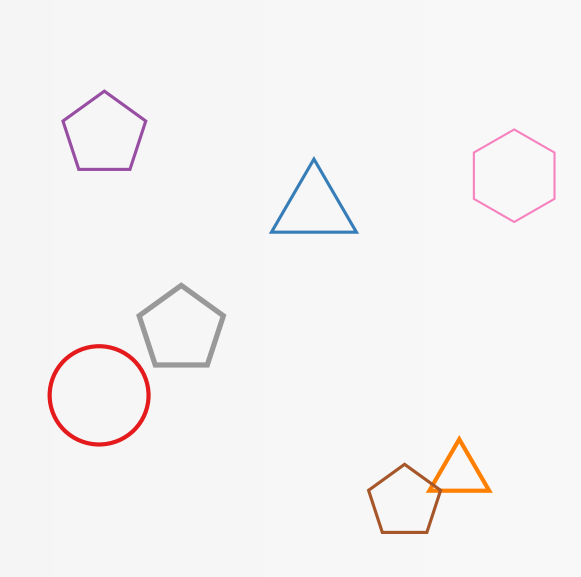[{"shape": "circle", "thickness": 2, "radius": 0.43, "center": [0.17, 0.315]}, {"shape": "triangle", "thickness": 1.5, "radius": 0.42, "center": [0.54, 0.639]}, {"shape": "pentagon", "thickness": 1.5, "radius": 0.37, "center": [0.18, 0.766]}, {"shape": "triangle", "thickness": 2, "radius": 0.3, "center": [0.79, 0.179]}, {"shape": "pentagon", "thickness": 1.5, "radius": 0.33, "center": [0.696, 0.13]}, {"shape": "hexagon", "thickness": 1, "radius": 0.4, "center": [0.885, 0.695]}, {"shape": "pentagon", "thickness": 2.5, "radius": 0.38, "center": [0.312, 0.429]}]